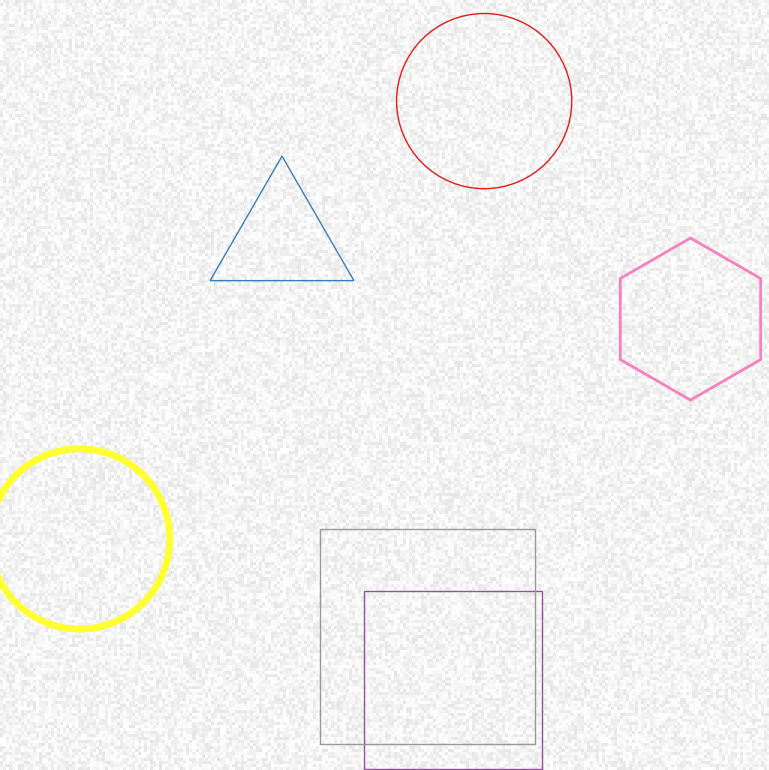[{"shape": "circle", "thickness": 0.5, "radius": 0.57, "center": [0.629, 0.869]}, {"shape": "triangle", "thickness": 0.5, "radius": 0.54, "center": [0.366, 0.689]}, {"shape": "square", "thickness": 0.5, "radius": 0.58, "center": [0.589, 0.117]}, {"shape": "circle", "thickness": 2.5, "radius": 0.59, "center": [0.103, 0.3]}, {"shape": "hexagon", "thickness": 1, "radius": 0.53, "center": [0.897, 0.586]}, {"shape": "square", "thickness": 0.5, "radius": 0.7, "center": [0.555, 0.173]}]